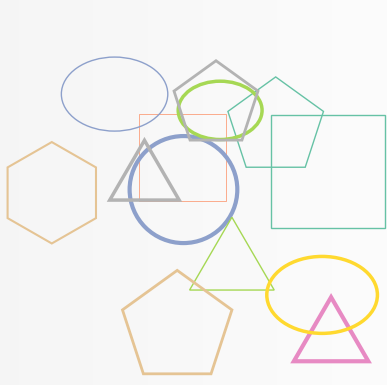[{"shape": "square", "thickness": 1, "radius": 0.74, "center": [0.847, 0.554]}, {"shape": "pentagon", "thickness": 1, "radius": 0.65, "center": [0.711, 0.671]}, {"shape": "square", "thickness": 0.5, "radius": 0.57, "center": [0.471, 0.591]}, {"shape": "oval", "thickness": 1, "radius": 0.69, "center": [0.296, 0.756]}, {"shape": "circle", "thickness": 3, "radius": 0.69, "center": [0.473, 0.508]}, {"shape": "triangle", "thickness": 3, "radius": 0.55, "center": [0.854, 0.117]}, {"shape": "oval", "thickness": 2.5, "radius": 0.54, "center": [0.568, 0.713]}, {"shape": "triangle", "thickness": 1, "radius": 0.63, "center": [0.598, 0.31]}, {"shape": "oval", "thickness": 2.5, "radius": 0.71, "center": [0.831, 0.234]}, {"shape": "pentagon", "thickness": 2, "radius": 0.74, "center": [0.457, 0.149]}, {"shape": "hexagon", "thickness": 1.5, "radius": 0.66, "center": [0.134, 0.499]}, {"shape": "pentagon", "thickness": 2, "radius": 0.57, "center": [0.557, 0.728]}, {"shape": "triangle", "thickness": 2.5, "radius": 0.52, "center": [0.373, 0.532]}]